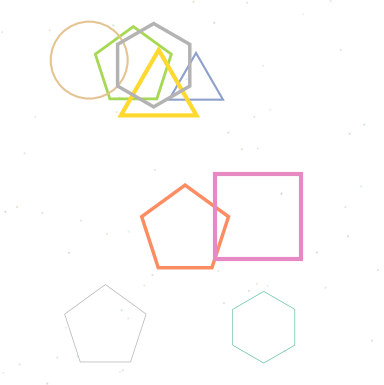[{"shape": "hexagon", "thickness": 0.5, "radius": 0.47, "center": [0.685, 0.15]}, {"shape": "pentagon", "thickness": 2.5, "radius": 0.59, "center": [0.481, 0.401]}, {"shape": "triangle", "thickness": 1.5, "radius": 0.4, "center": [0.509, 0.782]}, {"shape": "square", "thickness": 3, "radius": 0.55, "center": [0.67, 0.438]}, {"shape": "pentagon", "thickness": 2, "radius": 0.52, "center": [0.346, 0.827]}, {"shape": "triangle", "thickness": 3, "radius": 0.57, "center": [0.412, 0.757]}, {"shape": "circle", "thickness": 1.5, "radius": 0.5, "center": [0.232, 0.844]}, {"shape": "hexagon", "thickness": 2.5, "radius": 0.54, "center": [0.399, 0.831]}, {"shape": "pentagon", "thickness": 0.5, "radius": 0.56, "center": [0.274, 0.15]}]